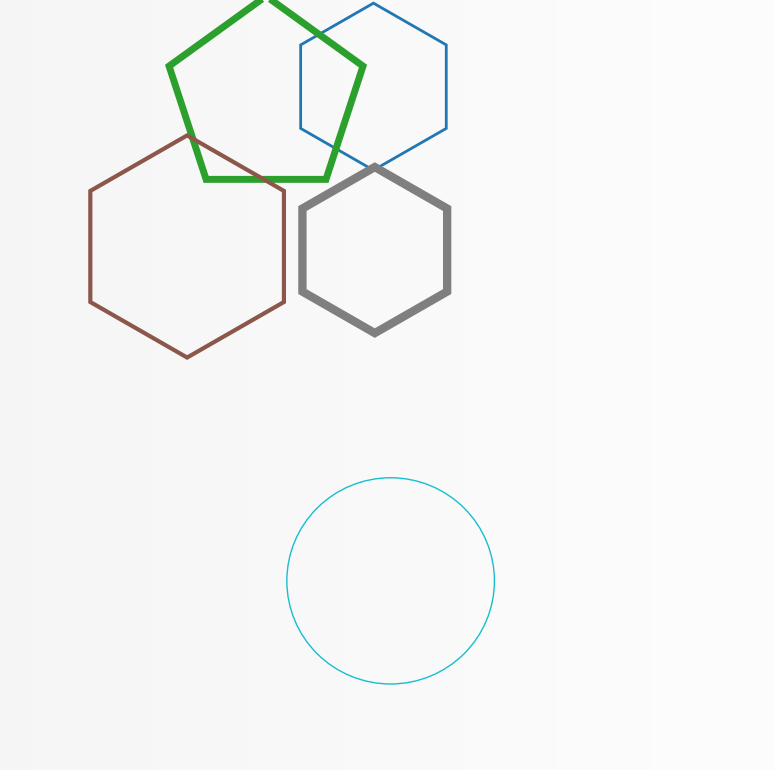[{"shape": "hexagon", "thickness": 1, "radius": 0.54, "center": [0.482, 0.887]}, {"shape": "pentagon", "thickness": 2.5, "radius": 0.66, "center": [0.343, 0.873]}, {"shape": "hexagon", "thickness": 1.5, "radius": 0.72, "center": [0.241, 0.68]}, {"shape": "hexagon", "thickness": 3, "radius": 0.54, "center": [0.484, 0.675]}, {"shape": "circle", "thickness": 0.5, "radius": 0.67, "center": [0.504, 0.246]}]